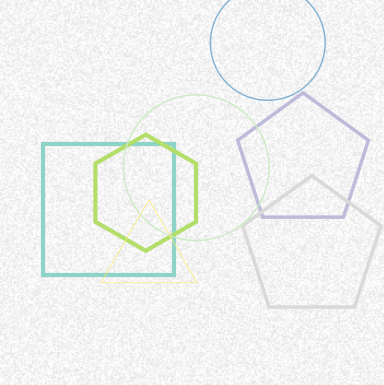[{"shape": "square", "thickness": 3, "radius": 0.85, "center": [0.283, 0.456]}, {"shape": "pentagon", "thickness": 2.5, "radius": 0.89, "center": [0.787, 0.58]}, {"shape": "circle", "thickness": 1, "radius": 0.75, "center": [0.696, 0.889]}, {"shape": "hexagon", "thickness": 3, "radius": 0.75, "center": [0.378, 0.499]}, {"shape": "pentagon", "thickness": 2.5, "radius": 0.94, "center": [0.81, 0.355]}, {"shape": "circle", "thickness": 1, "radius": 0.95, "center": [0.51, 0.564]}, {"shape": "triangle", "thickness": 0.5, "radius": 0.72, "center": [0.387, 0.338]}]